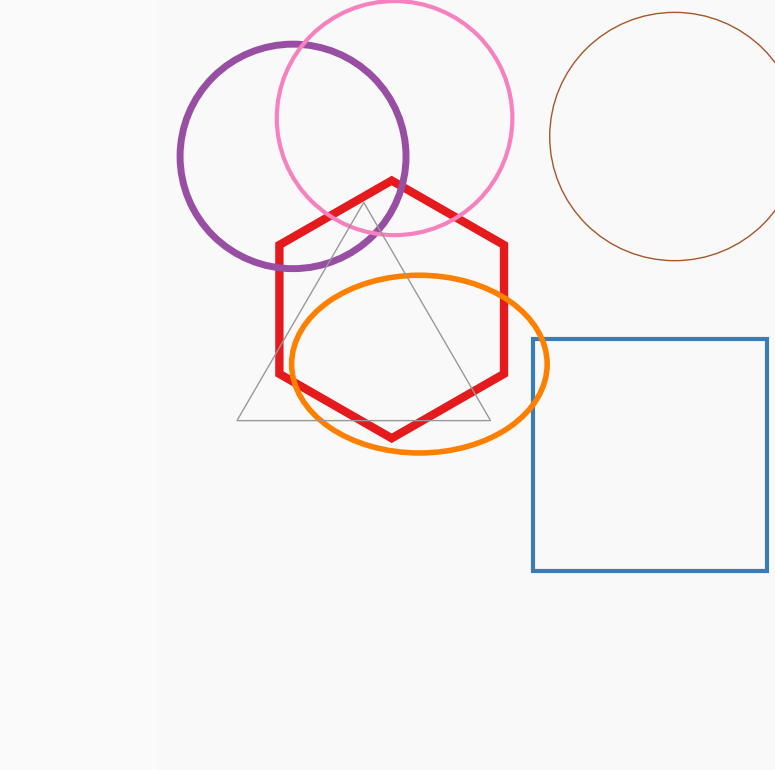[{"shape": "hexagon", "thickness": 3, "radius": 0.84, "center": [0.505, 0.598]}, {"shape": "square", "thickness": 1.5, "radius": 0.75, "center": [0.839, 0.409]}, {"shape": "circle", "thickness": 2.5, "radius": 0.73, "center": [0.378, 0.797]}, {"shape": "oval", "thickness": 2, "radius": 0.82, "center": [0.541, 0.527]}, {"shape": "circle", "thickness": 0.5, "radius": 0.81, "center": [0.871, 0.823]}, {"shape": "circle", "thickness": 1.5, "radius": 0.76, "center": [0.509, 0.847]}, {"shape": "triangle", "thickness": 0.5, "radius": 0.94, "center": [0.469, 0.548]}]